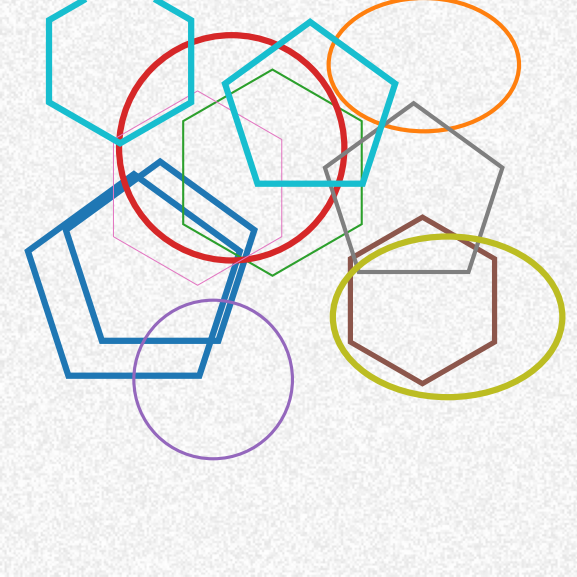[{"shape": "pentagon", "thickness": 3, "radius": 0.86, "center": [0.277, 0.548]}, {"shape": "pentagon", "thickness": 3, "radius": 0.96, "center": [0.232, 0.505]}, {"shape": "oval", "thickness": 2, "radius": 0.82, "center": [0.734, 0.887]}, {"shape": "hexagon", "thickness": 1, "radius": 0.89, "center": [0.472, 0.7]}, {"shape": "circle", "thickness": 3, "radius": 0.98, "center": [0.401, 0.743]}, {"shape": "circle", "thickness": 1.5, "radius": 0.69, "center": [0.369, 0.342]}, {"shape": "hexagon", "thickness": 2.5, "radius": 0.72, "center": [0.732, 0.479]}, {"shape": "hexagon", "thickness": 0.5, "radius": 0.84, "center": [0.342, 0.673]}, {"shape": "pentagon", "thickness": 2, "radius": 0.81, "center": [0.716, 0.659]}, {"shape": "oval", "thickness": 3, "radius": 0.99, "center": [0.775, 0.45]}, {"shape": "hexagon", "thickness": 3, "radius": 0.71, "center": [0.208, 0.893]}, {"shape": "pentagon", "thickness": 3, "radius": 0.77, "center": [0.537, 0.806]}]